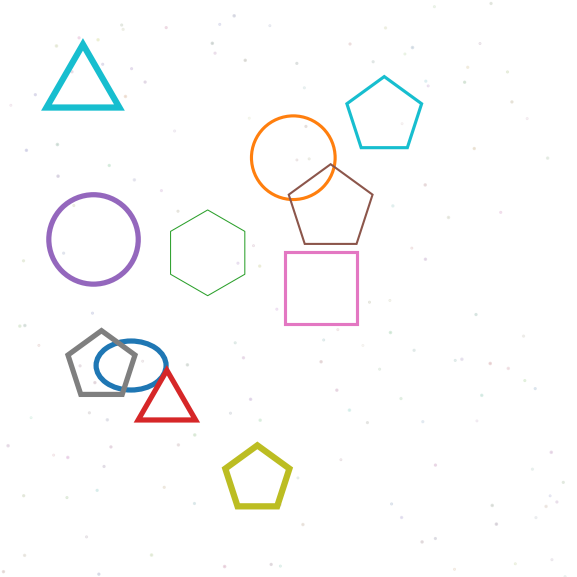[{"shape": "oval", "thickness": 2.5, "radius": 0.3, "center": [0.227, 0.366]}, {"shape": "circle", "thickness": 1.5, "radius": 0.36, "center": [0.508, 0.726]}, {"shape": "hexagon", "thickness": 0.5, "radius": 0.37, "center": [0.36, 0.561]}, {"shape": "triangle", "thickness": 2.5, "radius": 0.29, "center": [0.289, 0.301]}, {"shape": "circle", "thickness": 2.5, "radius": 0.39, "center": [0.162, 0.585]}, {"shape": "pentagon", "thickness": 1, "radius": 0.38, "center": [0.573, 0.638]}, {"shape": "square", "thickness": 1.5, "radius": 0.31, "center": [0.556, 0.501]}, {"shape": "pentagon", "thickness": 2.5, "radius": 0.31, "center": [0.176, 0.366]}, {"shape": "pentagon", "thickness": 3, "radius": 0.29, "center": [0.446, 0.17]}, {"shape": "triangle", "thickness": 3, "radius": 0.36, "center": [0.144, 0.849]}, {"shape": "pentagon", "thickness": 1.5, "radius": 0.34, "center": [0.665, 0.798]}]